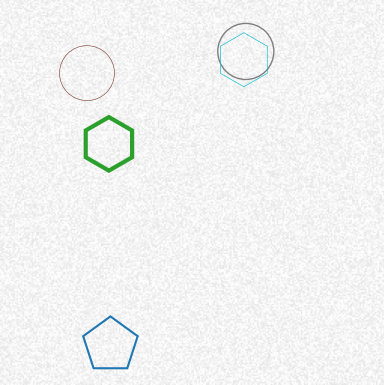[{"shape": "pentagon", "thickness": 1.5, "radius": 0.37, "center": [0.287, 0.104]}, {"shape": "hexagon", "thickness": 3, "radius": 0.35, "center": [0.283, 0.626]}, {"shape": "circle", "thickness": 0.5, "radius": 0.36, "center": [0.226, 0.81]}, {"shape": "circle", "thickness": 1, "radius": 0.36, "center": [0.638, 0.866]}, {"shape": "hexagon", "thickness": 0.5, "radius": 0.35, "center": [0.633, 0.845]}]